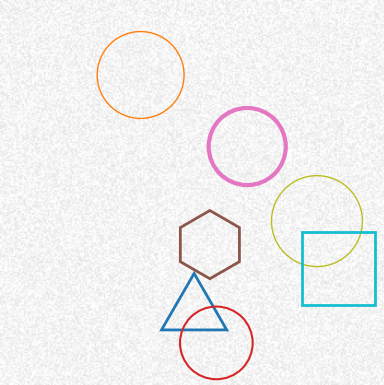[{"shape": "triangle", "thickness": 2, "radius": 0.49, "center": [0.504, 0.192]}, {"shape": "circle", "thickness": 1, "radius": 0.56, "center": [0.365, 0.805]}, {"shape": "circle", "thickness": 1.5, "radius": 0.47, "center": [0.562, 0.109]}, {"shape": "hexagon", "thickness": 2, "radius": 0.44, "center": [0.545, 0.365]}, {"shape": "circle", "thickness": 3, "radius": 0.5, "center": [0.642, 0.619]}, {"shape": "circle", "thickness": 1, "radius": 0.59, "center": [0.823, 0.426]}, {"shape": "square", "thickness": 2, "radius": 0.47, "center": [0.879, 0.303]}]